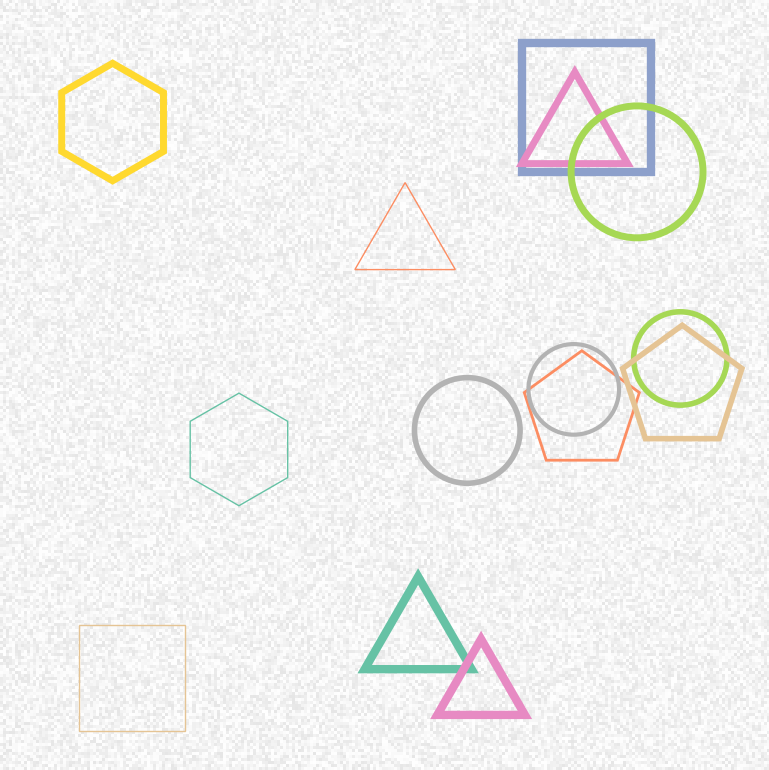[{"shape": "triangle", "thickness": 3, "radius": 0.4, "center": [0.543, 0.171]}, {"shape": "hexagon", "thickness": 0.5, "radius": 0.37, "center": [0.31, 0.416]}, {"shape": "triangle", "thickness": 0.5, "radius": 0.38, "center": [0.526, 0.688]}, {"shape": "pentagon", "thickness": 1, "radius": 0.39, "center": [0.756, 0.466]}, {"shape": "square", "thickness": 3, "radius": 0.42, "center": [0.762, 0.86]}, {"shape": "triangle", "thickness": 3, "radius": 0.33, "center": [0.625, 0.104]}, {"shape": "triangle", "thickness": 2.5, "radius": 0.4, "center": [0.746, 0.827]}, {"shape": "circle", "thickness": 2, "radius": 0.3, "center": [0.884, 0.534]}, {"shape": "circle", "thickness": 2.5, "radius": 0.43, "center": [0.827, 0.777]}, {"shape": "hexagon", "thickness": 2.5, "radius": 0.38, "center": [0.146, 0.842]}, {"shape": "pentagon", "thickness": 2, "radius": 0.41, "center": [0.886, 0.496]}, {"shape": "square", "thickness": 0.5, "radius": 0.34, "center": [0.171, 0.119]}, {"shape": "circle", "thickness": 1.5, "radius": 0.29, "center": [0.745, 0.494]}, {"shape": "circle", "thickness": 2, "radius": 0.34, "center": [0.607, 0.441]}]